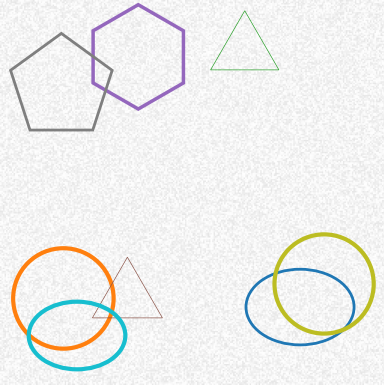[{"shape": "oval", "thickness": 2, "radius": 0.7, "center": [0.779, 0.202]}, {"shape": "circle", "thickness": 3, "radius": 0.65, "center": [0.165, 0.225]}, {"shape": "triangle", "thickness": 0.5, "radius": 0.51, "center": [0.636, 0.87]}, {"shape": "hexagon", "thickness": 2.5, "radius": 0.68, "center": [0.359, 0.852]}, {"shape": "triangle", "thickness": 0.5, "radius": 0.53, "center": [0.331, 0.227]}, {"shape": "pentagon", "thickness": 2, "radius": 0.69, "center": [0.159, 0.774]}, {"shape": "circle", "thickness": 3, "radius": 0.64, "center": [0.842, 0.262]}, {"shape": "oval", "thickness": 3, "radius": 0.63, "center": [0.2, 0.129]}]